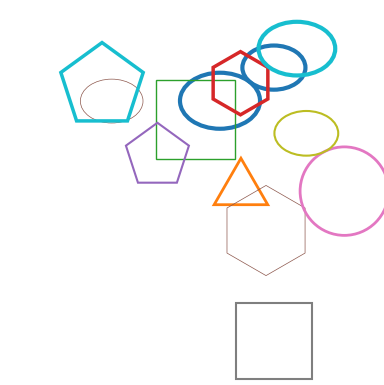[{"shape": "oval", "thickness": 3, "radius": 0.41, "center": [0.711, 0.824]}, {"shape": "oval", "thickness": 3, "radius": 0.52, "center": [0.571, 0.738]}, {"shape": "triangle", "thickness": 2, "radius": 0.4, "center": [0.626, 0.509]}, {"shape": "square", "thickness": 1, "radius": 0.51, "center": [0.507, 0.69]}, {"shape": "hexagon", "thickness": 2.5, "radius": 0.41, "center": [0.625, 0.784]}, {"shape": "pentagon", "thickness": 1.5, "radius": 0.43, "center": [0.409, 0.595]}, {"shape": "hexagon", "thickness": 0.5, "radius": 0.59, "center": [0.691, 0.401]}, {"shape": "oval", "thickness": 0.5, "radius": 0.41, "center": [0.29, 0.738]}, {"shape": "circle", "thickness": 2, "radius": 0.57, "center": [0.894, 0.504]}, {"shape": "square", "thickness": 1.5, "radius": 0.49, "center": [0.711, 0.115]}, {"shape": "oval", "thickness": 1.5, "radius": 0.41, "center": [0.796, 0.654]}, {"shape": "oval", "thickness": 3, "radius": 0.5, "center": [0.771, 0.874]}, {"shape": "pentagon", "thickness": 2.5, "radius": 0.56, "center": [0.265, 0.777]}]